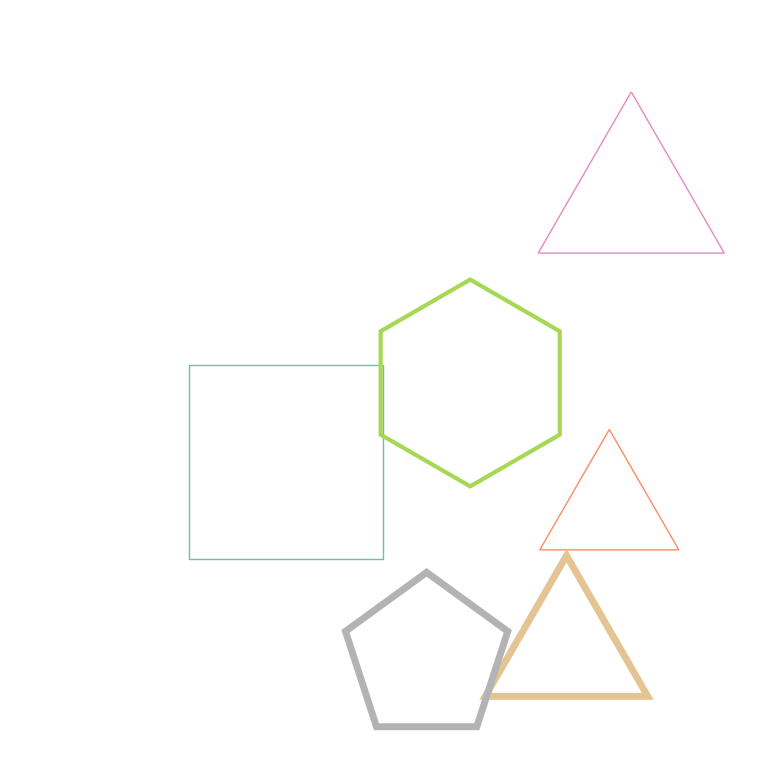[{"shape": "square", "thickness": 0.5, "radius": 0.63, "center": [0.372, 0.4]}, {"shape": "triangle", "thickness": 0.5, "radius": 0.52, "center": [0.791, 0.338]}, {"shape": "triangle", "thickness": 0.5, "radius": 0.7, "center": [0.82, 0.741]}, {"shape": "hexagon", "thickness": 1.5, "radius": 0.67, "center": [0.611, 0.503]}, {"shape": "triangle", "thickness": 2.5, "radius": 0.61, "center": [0.736, 0.157]}, {"shape": "pentagon", "thickness": 2.5, "radius": 0.55, "center": [0.554, 0.146]}]